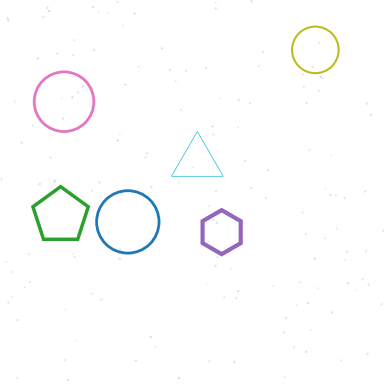[{"shape": "circle", "thickness": 2, "radius": 0.41, "center": [0.332, 0.424]}, {"shape": "pentagon", "thickness": 2.5, "radius": 0.38, "center": [0.157, 0.44]}, {"shape": "hexagon", "thickness": 3, "radius": 0.29, "center": [0.576, 0.397]}, {"shape": "circle", "thickness": 2, "radius": 0.39, "center": [0.166, 0.736]}, {"shape": "circle", "thickness": 1.5, "radius": 0.3, "center": [0.819, 0.87]}, {"shape": "triangle", "thickness": 0.5, "radius": 0.39, "center": [0.513, 0.581]}]